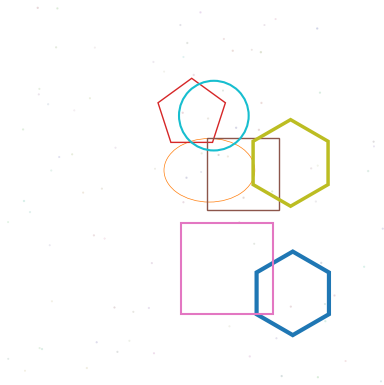[{"shape": "hexagon", "thickness": 3, "radius": 0.54, "center": [0.76, 0.238]}, {"shape": "oval", "thickness": 0.5, "radius": 0.59, "center": [0.544, 0.558]}, {"shape": "pentagon", "thickness": 1, "radius": 0.46, "center": [0.498, 0.705]}, {"shape": "square", "thickness": 1, "radius": 0.47, "center": [0.632, 0.548]}, {"shape": "square", "thickness": 1.5, "radius": 0.59, "center": [0.589, 0.303]}, {"shape": "hexagon", "thickness": 2.5, "radius": 0.56, "center": [0.755, 0.577]}, {"shape": "circle", "thickness": 1.5, "radius": 0.45, "center": [0.555, 0.7]}]